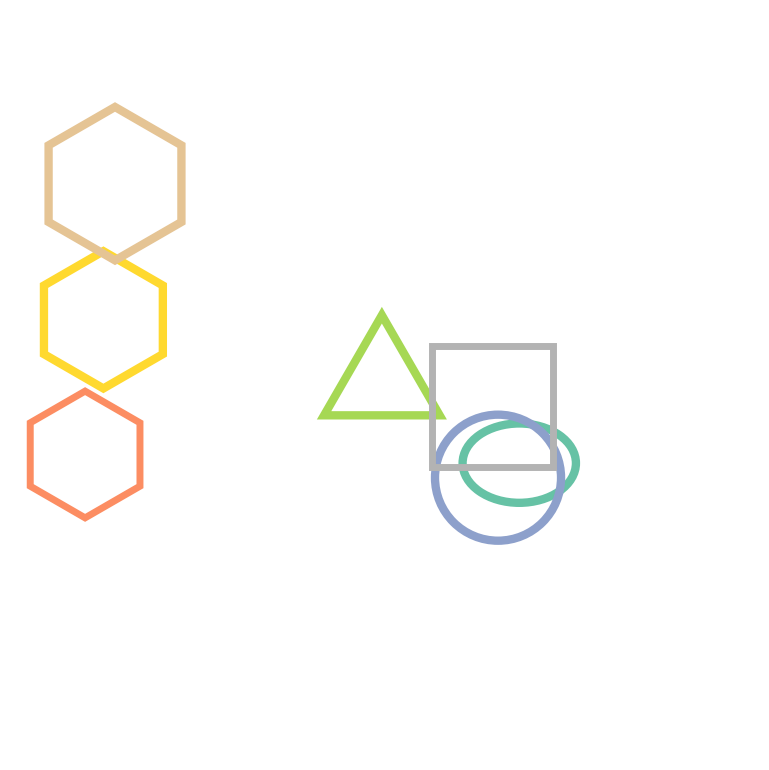[{"shape": "oval", "thickness": 3, "radius": 0.37, "center": [0.674, 0.399]}, {"shape": "hexagon", "thickness": 2.5, "radius": 0.41, "center": [0.111, 0.41]}, {"shape": "circle", "thickness": 3, "radius": 0.41, "center": [0.647, 0.38]}, {"shape": "triangle", "thickness": 3, "radius": 0.43, "center": [0.496, 0.504]}, {"shape": "hexagon", "thickness": 3, "radius": 0.45, "center": [0.134, 0.585]}, {"shape": "hexagon", "thickness": 3, "radius": 0.5, "center": [0.149, 0.761]}, {"shape": "square", "thickness": 2.5, "radius": 0.39, "center": [0.64, 0.472]}]